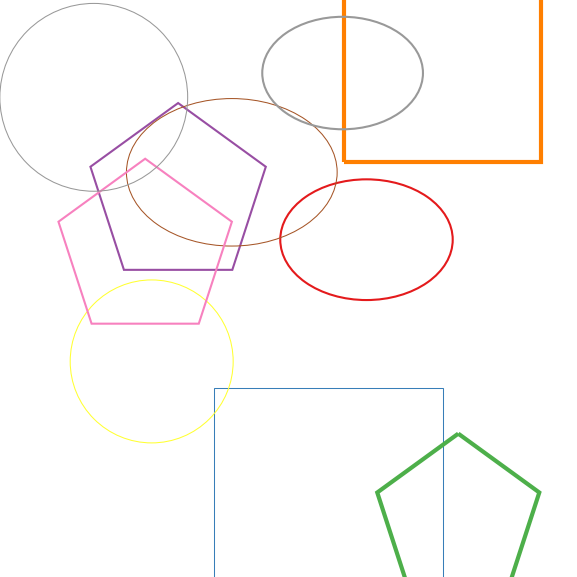[{"shape": "oval", "thickness": 1, "radius": 0.75, "center": [0.635, 0.584]}, {"shape": "square", "thickness": 0.5, "radius": 0.99, "center": [0.568, 0.13]}, {"shape": "pentagon", "thickness": 2, "radius": 0.74, "center": [0.794, 0.101]}, {"shape": "pentagon", "thickness": 1, "radius": 0.8, "center": [0.308, 0.661]}, {"shape": "square", "thickness": 2, "radius": 0.85, "center": [0.767, 0.889]}, {"shape": "circle", "thickness": 0.5, "radius": 0.71, "center": [0.263, 0.373]}, {"shape": "oval", "thickness": 0.5, "radius": 0.91, "center": [0.401, 0.701]}, {"shape": "pentagon", "thickness": 1, "radius": 0.79, "center": [0.251, 0.566]}, {"shape": "oval", "thickness": 1, "radius": 0.7, "center": [0.593, 0.873]}, {"shape": "circle", "thickness": 0.5, "radius": 0.81, "center": [0.162, 0.831]}]